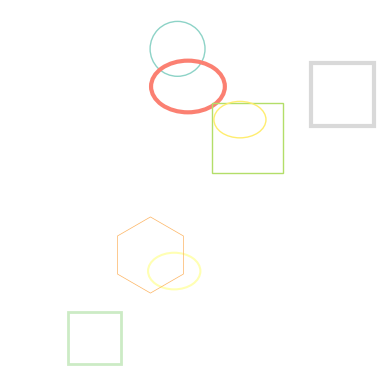[{"shape": "circle", "thickness": 1, "radius": 0.36, "center": [0.461, 0.873]}, {"shape": "oval", "thickness": 1.5, "radius": 0.34, "center": [0.453, 0.296]}, {"shape": "oval", "thickness": 3, "radius": 0.48, "center": [0.488, 0.775]}, {"shape": "hexagon", "thickness": 0.5, "radius": 0.49, "center": [0.391, 0.338]}, {"shape": "square", "thickness": 1, "radius": 0.46, "center": [0.644, 0.641]}, {"shape": "square", "thickness": 3, "radius": 0.41, "center": [0.89, 0.754]}, {"shape": "square", "thickness": 2, "radius": 0.34, "center": [0.245, 0.122]}, {"shape": "oval", "thickness": 1, "radius": 0.34, "center": [0.623, 0.689]}]